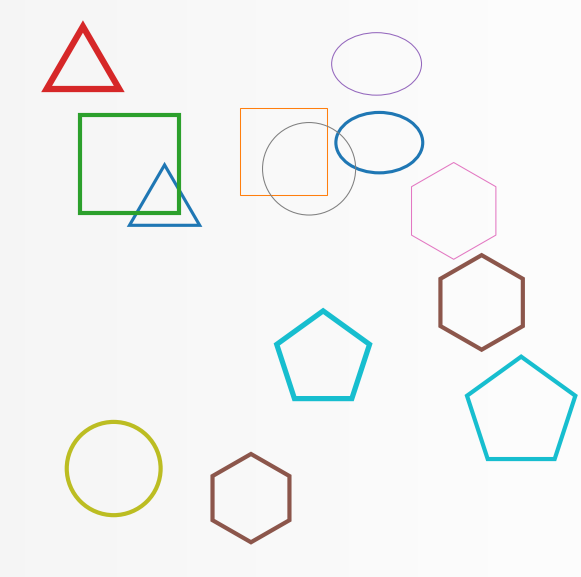[{"shape": "triangle", "thickness": 1.5, "radius": 0.35, "center": [0.283, 0.644]}, {"shape": "oval", "thickness": 1.5, "radius": 0.37, "center": [0.653, 0.752]}, {"shape": "square", "thickness": 0.5, "radius": 0.38, "center": [0.488, 0.737]}, {"shape": "square", "thickness": 2, "radius": 0.43, "center": [0.223, 0.715]}, {"shape": "triangle", "thickness": 3, "radius": 0.36, "center": [0.143, 0.881]}, {"shape": "oval", "thickness": 0.5, "radius": 0.39, "center": [0.648, 0.888]}, {"shape": "hexagon", "thickness": 2, "radius": 0.38, "center": [0.432, 0.137]}, {"shape": "hexagon", "thickness": 2, "radius": 0.41, "center": [0.829, 0.475]}, {"shape": "hexagon", "thickness": 0.5, "radius": 0.42, "center": [0.781, 0.634]}, {"shape": "circle", "thickness": 0.5, "radius": 0.4, "center": [0.532, 0.707]}, {"shape": "circle", "thickness": 2, "radius": 0.4, "center": [0.196, 0.188]}, {"shape": "pentagon", "thickness": 2, "radius": 0.49, "center": [0.897, 0.284]}, {"shape": "pentagon", "thickness": 2.5, "radius": 0.42, "center": [0.556, 0.377]}]